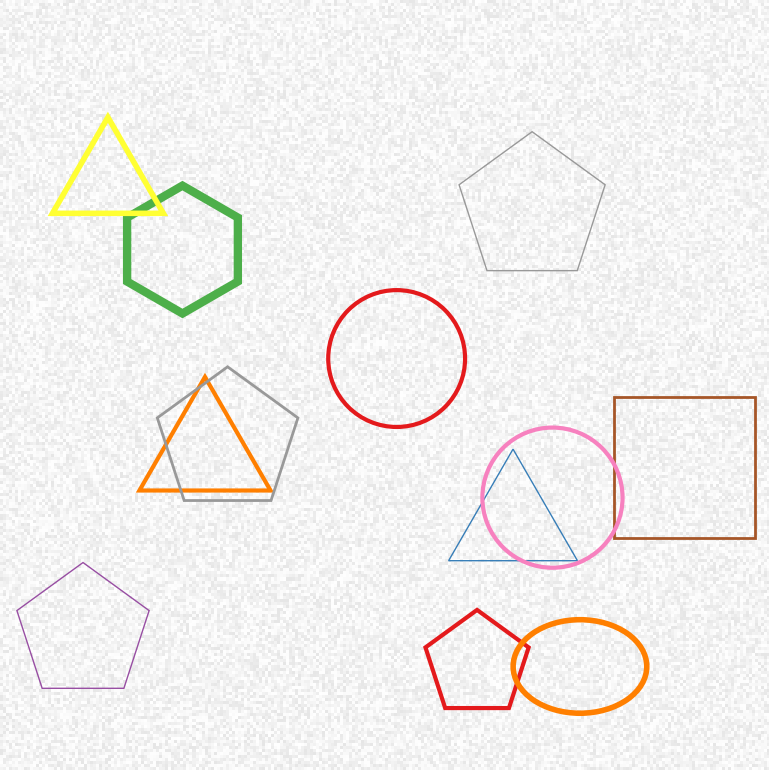[{"shape": "circle", "thickness": 1.5, "radius": 0.44, "center": [0.515, 0.534]}, {"shape": "pentagon", "thickness": 1.5, "radius": 0.35, "center": [0.62, 0.137]}, {"shape": "triangle", "thickness": 0.5, "radius": 0.48, "center": [0.666, 0.32]}, {"shape": "hexagon", "thickness": 3, "radius": 0.42, "center": [0.237, 0.676]}, {"shape": "pentagon", "thickness": 0.5, "radius": 0.45, "center": [0.108, 0.179]}, {"shape": "triangle", "thickness": 1.5, "radius": 0.49, "center": [0.266, 0.412]}, {"shape": "oval", "thickness": 2, "radius": 0.43, "center": [0.753, 0.134]}, {"shape": "triangle", "thickness": 2, "radius": 0.42, "center": [0.14, 0.765]}, {"shape": "square", "thickness": 1, "radius": 0.46, "center": [0.889, 0.393]}, {"shape": "circle", "thickness": 1.5, "radius": 0.46, "center": [0.717, 0.354]}, {"shape": "pentagon", "thickness": 0.5, "radius": 0.5, "center": [0.691, 0.729]}, {"shape": "pentagon", "thickness": 1, "radius": 0.48, "center": [0.296, 0.428]}]